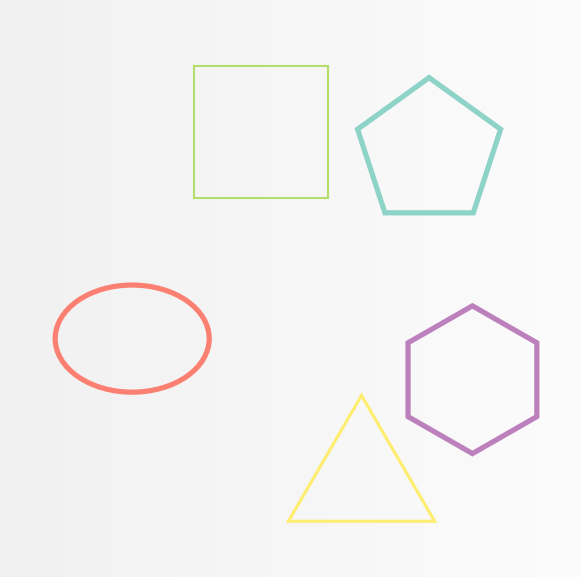[{"shape": "pentagon", "thickness": 2.5, "radius": 0.65, "center": [0.738, 0.735]}, {"shape": "oval", "thickness": 2.5, "radius": 0.66, "center": [0.227, 0.413]}, {"shape": "square", "thickness": 1, "radius": 0.57, "center": [0.449, 0.771]}, {"shape": "hexagon", "thickness": 2.5, "radius": 0.64, "center": [0.813, 0.342]}, {"shape": "triangle", "thickness": 1.5, "radius": 0.73, "center": [0.622, 0.169]}]